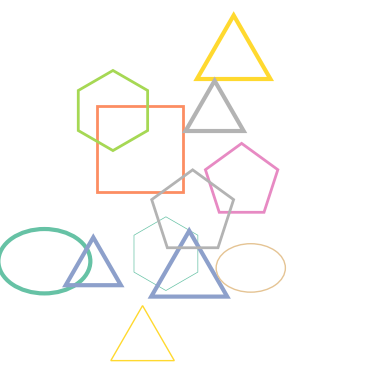[{"shape": "hexagon", "thickness": 0.5, "radius": 0.48, "center": [0.431, 0.341]}, {"shape": "oval", "thickness": 3, "radius": 0.6, "center": [0.115, 0.322]}, {"shape": "square", "thickness": 2, "radius": 0.56, "center": [0.363, 0.612]}, {"shape": "triangle", "thickness": 3, "radius": 0.57, "center": [0.491, 0.287]}, {"shape": "triangle", "thickness": 3, "radius": 0.41, "center": [0.242, 0.301]}, {"shape": "pentagon", "thickness": 2, "radius": 0.49, "center": [0.628, 0.529]}, {"shape": "hexagon", "thickness": 2, "radius": 0.52, "center": [0.293, 0.713]}, {"shape": "triangle", "thickness": 3, "radius": 0.55, "center": [0.607, 0.85]}, {"shape": "triangle", "thickness": 1, "radius": 0.48, "center": [0.37, 0.111]}, {"shape": "oval", "thickness": 1, "radius": 0.45, "center": [0.651, 0.304]}, {"shape": "triangle", "thickness": 3, "radius": 0.44, "center": [0.557, 0.703]}, {"shape": "pentagon", "thickness": 2, "radius": 0.56, "center": [0.5, 0.447]}]